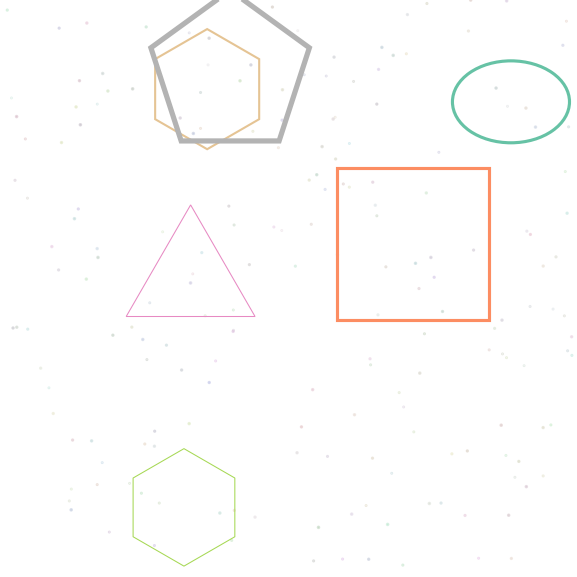[{"shape": "oval", "thickness": 1.5, "radius": 0.51, "center": [0.885, 0.823]}, {"shape": "square", "thickness": 1.5, "radius": 0.66, "center": [0.715, 0.577]}, {"shape": "triangle", "thickness": 0.5, "radius": 0.64, "center": [0.33, 0.515]}, {"shape": "hexagon", "thickness": 0.5, "radius": 0.51, "center": [0.319, 0.121]}, {"shape": "hexagon", "thickness": 1, "radius": 0.52, "center": [0.359, 0.845]}, {"shape": "pentagon", "thickness": 2.5, "radius": 0.72, "center": [0.399, 0.872]}]